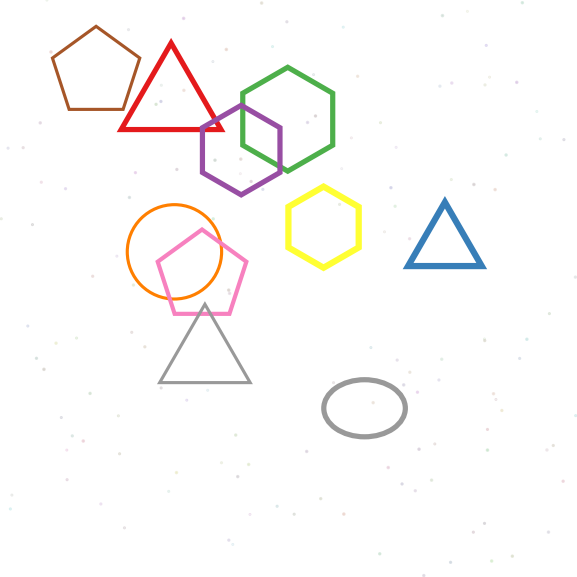[{"shape": "triangle", "thickness": 2.5, "radius": 0.5, "center": [0.296, 0.825]}, {"shape": "triangle", "thickness": 3, "radius": 0.37, "center": [0.77, 0.575]}, {"shape": "hexagon", "thickness": 2.5, "radius": 0.45, "center": [0.498, 0.793]}, {"shape": "hexagon", "thickness": 2.5, "radius": 0.39, "center": [0.418, 0.739]}, {"shape": "circle", "thickness": 1.5, "radius": 0.41, "center": [0.302, 0.563]}, {"shape": "hexagon", "thickness": 3, "radius": 0.35, "center": [0.56, 0.606]}, {"shape": "pentagon", "thickness": 1.5, "radius": 0.4, "center": [0.166, 0.874]}, {"shape": "pentagon", "thickness": 2, "radius": 0.4, "center": [0.35, 0.521]}, {"shape": "triangle", "thickness": 1.5, "radius": 0.45, "center": [0.355, 0.382]}, {"shape": "oval", "thickness": 2.5, "radius": 0.35, "center": [0.631, 0.292]}]